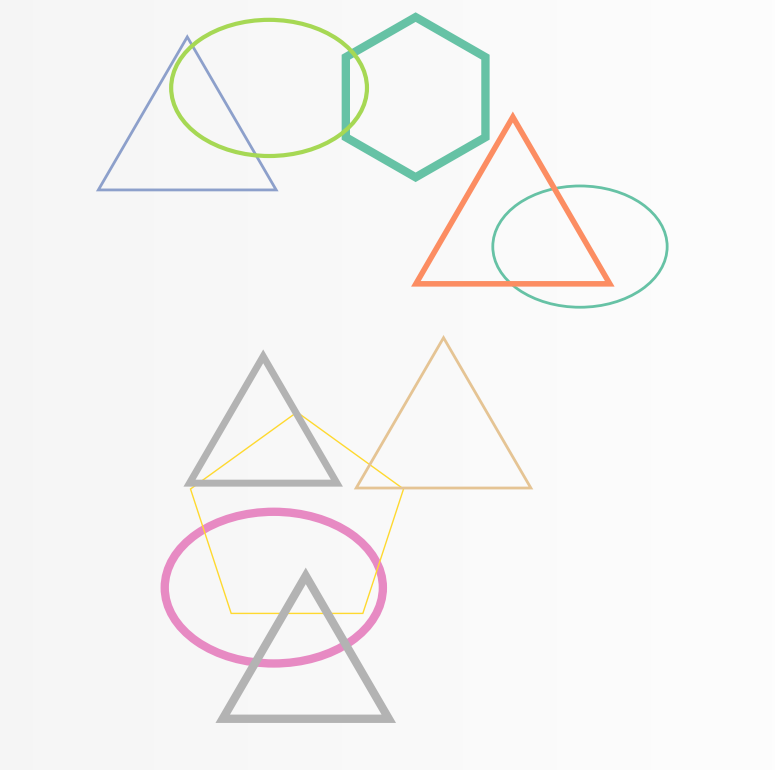[{"shape": "oval", "thickness": 1, "radius": 0.56, "center": [0.748, 0.68]}, {"shape": "hexagon", "thickness": 3, "radius": 0.52, "center": [0.536, 0.874]}, {"shape": "triangle", "thickness": 2, "radius": 0.72, "center": [0.662, 0.704]}, {"shape": "triangle", "thickness": 1, "radius": 0.66, "center": [0.242, 0.82]}, {"shape": "oval", "thickness": 3, "radius": 0.7, "center": [0.353, 0.237]}, {"shape": "oval", "thickness": 1.5, "radius": 0.63, "center": [0.347, 0.886]}, {"shape": "pentagon", "thickness": 0.5, "radius": 0.72, "center": [0.383, 0.32]}, {"shape": "triangle", "thickness": 1, "radius": 0.65, "center": [0.572, 0.431]}, {"shape": "triangle", "thickness": 2.5, "radius": 0.55, "center": [0.34, 0.427]}, {"shape": "triangle", "thickness": 3, "radius": 0.62, "center": [0.395, 0.128]}]